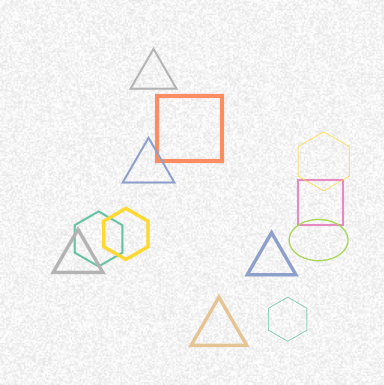[{"shape": "hexagon", "thickness": 0.5, "radius": 0.29, "center": [0.747, 0.171]}, {"shape": "hexagon", "thickness": 1.5, "radius": 0.36, "center": [0.256, 0.379]}, {"shape": "square", "thickness": 3, "radius": 0.42, "center": [0.492, 0.667]}, {"shape": "triangle", "thickness": 2.5, "radius": 0.36, "center": [0.705, 0.323]}, {"shape": "triangle", "thickness": 1.5, "radius": 0.39, "center": [0.386, 0.565]}, {"shape": "square", "thickness": 1.5, "radius": 0.29, "center": [0.833, 0.474]}, {"shape": "oval", "thickness": 1, "radius": 0.38, "center": [0.827, 0.376]}, {"shape": "hexagon", "thickness": 2.5, "radius": 0.33, "center": [0.327, 0.392]}, {"shape": "hexagon", "thickness": 0.5, "radius": 0.38, "center": [0.841, 0.581]}, {"shape": "triangle", "thickness": 2.5, "radius": 0.42, "center": [0.569, 0.145]}, {"shape": "triangle", "thickness": 1.5, "radius": 0.34, "center": [0.399, 0.804]}, {"shape": "triangle", "thickness": 2.5, "radius": 0.37, "center": [0.203, 0.33]}]